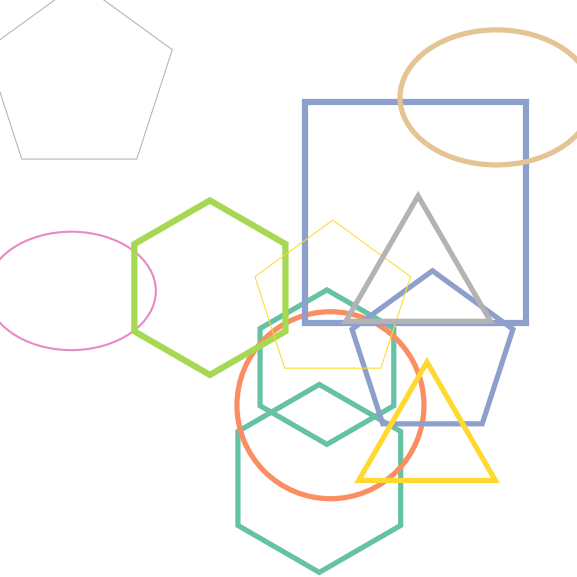[{"shape": "hexagon", "thickness": 2.5, "radius": 0.81, "center": [0.553, 0.171]}, {"shape": "hexagon", "thickness": 2.5, "radius": 0.67, "center": [0.566, 0.363]}, {"shape": "circle", "thickness": 2.5, "radius": 0.81, "center": [0.572, 0.297]}, {"shape": "pentagon", "thickness": 2.5, "radius": 0.73, "center": [0.749, 0.384]}, {"shape": "square", "thickness": 3, "radius": 0.96, "center": [0.719, 0.631]}, {"shape": "oval", "thickness": 1, "radius": 0.73, "center": [0.123, 0.495]}, {"shape": "hexagon", "thickness": 3, "radius": 0.76, "center": [0.363, 0.501]}, {"shape": "pentagon", "thickness": 0.5, "radius": 0.71, "center": [0.576, 0.476]}, {"shape": "triangle", "thickness": 2.5, "radius": 0.68, "center": [0.739, 0.236]}, {"shape": "oval", "thickness": 2.5, "radius": 0.84, "center": [0.86, 0.83]}, {"shape": "triangle", "thickness": 2.5, "radius": 0.72, "center": [0.724, 0.515]}, {"shape": "pentagon", "thickness": 0.5, "radius": 0.85, "center": [0.137, 0.861]}]